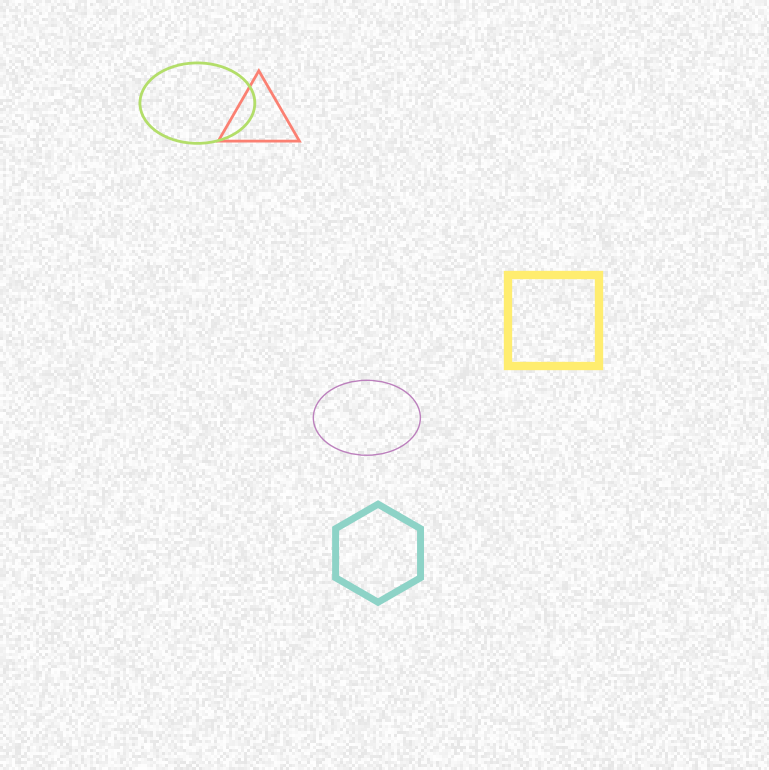[{"shape": "hexagon", "thickness": 2.5, "radius": 0.32, "center": [0.491, 0.282]}, {"shape": "triangle", "thickness": 1, "radius": 0.3, "center": [0.336, 0.847]}, {"shape": "oval", "thickness": 1, "radius": 0.37, "center": [0.256, 0.866]}, {"shape": "oval", "thickness": 0.5, "radius": 0.35, "center": [0.476, 0.457]}, {"shape": "square", "thickness": 3, "radius": 0.3, "center": [0.718, 0.584]}]